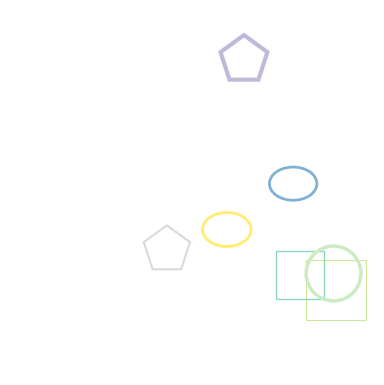[{"shape": "square", "thickness": 1, "radius": 0.31, "center": [0.779, 0.286]}, {"shape": "pentagon", "thickness": 3, "radius": 0.32, "center": [0.634, 0.845]}, {"shape": "oval", "thickness": 2, "radius": 0.31, "center": [0.761, 0.523]}, {"shape": "square", "thickness": 0.5, "radius": 0.39, "center": [0.872, 0.246]}, {"shape": "pentagon", "thickness": 1.5, "radius": 0.32, "center": [0.433, 0.352]}, {"shape": "circle", "thickness": 2.5, "radius": 0.36, "center": [0.866, 0.29]}, {"shape": "oval", "thickness": 2, "radius": 0.32, "center": [0.589, 0.404]}]